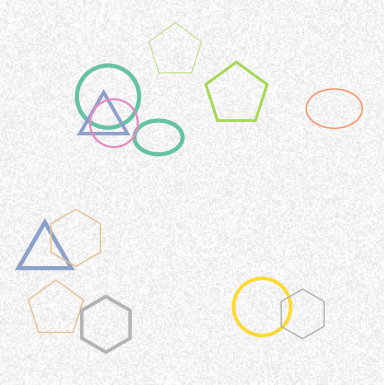[{"shape": "circle", "thickness": 3, "radius": 0.4, "center": [0.281, 0.749]}, {"shape": "oval", "thickness": 3, "radius": 0.31, "center": [0.412, 0.643]}, {"shape": "oval", "thickness": 1, "radius": 0.36, "center": [0.868, 0.718]}, {"shape": "triangle", "thickness": 2.5, "radius": 0.36, "center": [0.269, 0.689]}, {"shape": "triangle", "thickness": 3, "radius": 0.4, "center": [0.117, 0.343]}, {"shape": "circle", "thickness": 1.5, "radius": 0.31, "center": [0.296, 0.68]}, {"shape": "pentagon", "thickness": 2, "radius": 0.42, "center": [0.614, 0.755]}, {"shape": "pentagon", "thickness": 0.5, "radius": 0.36, "center": [0.455, 0.869]}, {"shape": "circle", "thickness": 2.5, "radius": 0.37, "center": [0.681, 0.203]}, {"shape": "hexagon", "thickness": 1, "radius": 0.37, "center": [0.197, 0.382]}, {"shape": "pentagon", "thickness": 1, "radius": 0.38, "center": [0.145, 0.198]}, {"shape": "hexagon", "thickness": 2.5, "radius": 0.36, "center": [0.275, 0.158]}, {"shape": "hexagon", "thickness": 1, "radius": 0.32, "center": [0.786, 0.185]}]